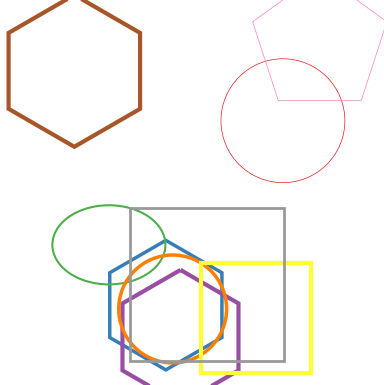[{"shape": "circle", "thickness": 0.5, "radius": 0.8, "center": [0.735, 0.686]}, {"shape": "hexagon", "thickness": 2.5, "radius": 0.84, "center": [0.431, 0.207]}, {"shape": "oval", "thickness": 1.5, "radius": 0.73, "center": [0.283, 0.364]}, {"shape": "hexagon", "thickness": 3, "radius": 0.87, "center": [0.469, 0.125]}, {"shape": "circle", "thickness": 2.5, "radius": 0.7, "center": [0.448, 0.198]}, {"shape": "square", "thickness": 3, "radius": 0.71, "center": [0.664, 0.174]}, {"shape": "hexagon", "thickness": 3, "radius": 0.99, "center": [0.193, 0.816]}, {"shape": "pentagon", "thickness": 0.5, "radius": 0.92, "center": [0.831, 0.887]}, {"shape": "square", "thickness": 2, "radius": 0.99, "center": [0.538, 0.26]}]